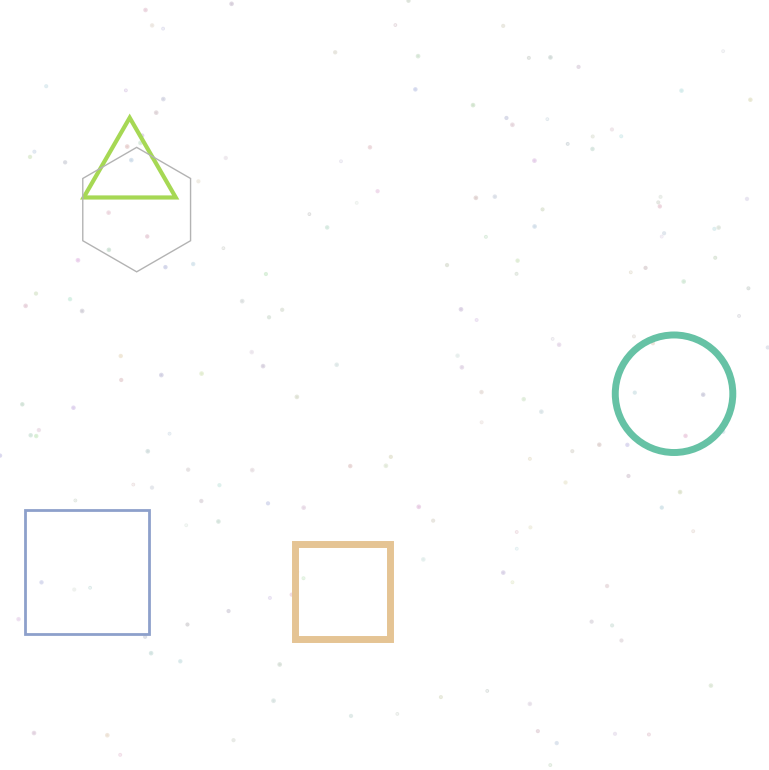[{"shape": "circle", "thickness": 2.5, "radius": 0.38, "center": [0.875, 0.489]}, {"shape": "square", "thickness": 1, "radius": 0.4, "center": [0.113, 0.257]}, {"shape": "triangle", "thickness": 1.5, "radius": 0.35, "center": [0.168, 0.778]}, {"shape": "square", "thickness": 2.5, "radius": 0.31, "center": [0.444, 0.232]}, {"shape": "hexagon", "thickness": 0.5, "radius": 0.4, "center": [0.177, 0.728]}]